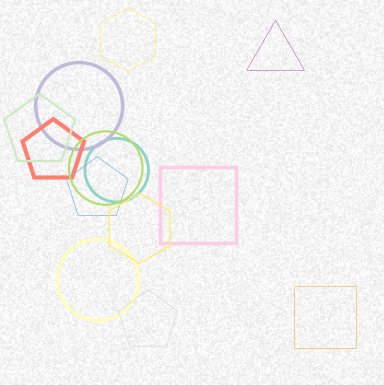[{"shape": "circle", "thickness": 2, "radius": 0.41, "center": [0.303, 0.558]}, {"shape": "circle", "thickness": 2, "radius": 0.53, "center": [0.255, 0.273]}, {"shape": "circle", "thickness": 2.5, "radius": 0.56, "center": [0.206, 0.724]}, {"shape": "pentagon", "thickness": 3, "radius": 0.42, "center": [0.138, 0.607]}, {"shape": "pentagon", "thickness": 0.5, "radius": 0.42, "center": [0.253, 0.509]}, {"shape": "square", "thickness": 0.5, "radius": 0.4, "center": [0.844, 0.177]}, {"shape": "circle", "thickness": 1.5, "radius": 0.48, "center": [0.275, 0.563]}, {"shape": "square", "thickness": 2.5, "radius": 0.49, "center": [0.513, 0.467]}, {"shape": "pentagon", "thickness": 0.5, "radius": 0.4, "center": [0.384, 0.167]}, {"shape": "triangle", "thickness": 0.5, "radius": 0.43, "center": [0.716, 0.861]}, {"shape": "pentagon", "thickness": 1.5, "radius": 0.48, "center": [0.103, 0.66]}, {"shape": "hexagon", "thickness": 0.5, "radius": 0.42, "center": [0.332, 0.897]}, {"shape": "hexagon", "thickness": 1, "radius": 0.45, "center": [0.363, 0.407]}]